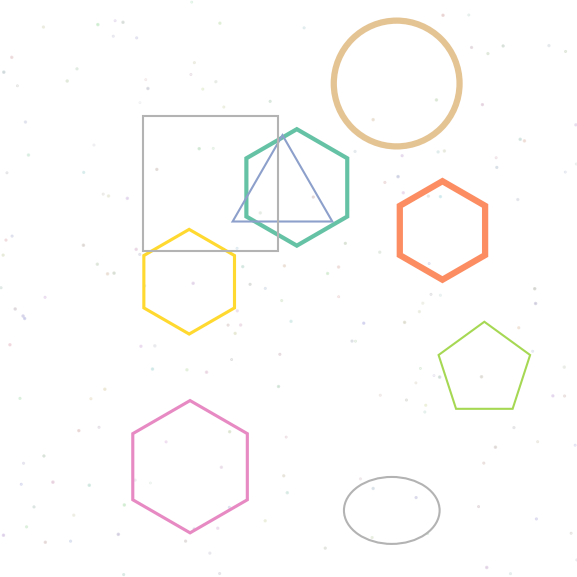[{"shape": "hexagon", "thickness": 2, "radius": 0.5, "center": [0.514, 0.675]}, {"shape": "hexagon", "thickness": 3, "radius": 0.43, "center": [0.766, 0.6]}, {"shape": "triangle", "thickness": 1, "radius": 0.5, "center": [0.489, 0.665]}, {"shape": "hexagon", "thickness": 1.5, "radius": 0.57, "center": [0.329, 0.191]}, {"shape": "pentagon", "thickness": 1, "radius": 0.42, "center": [0.839, 0.359]}, {"shape": "hexagon", "thickness": 1.5, "radius": 0.45, "center": [0.328, 0.511]}, {"shape": "circle", "thickness": 3, "radius": 0.54, "center": [0.687, 0.855]}, {"shape": "square", "thickness": 1, "radius": 0.58, "center": [0.364, 0.681]}, {"shape": "oval", "thickness": 1, "radius": 0.41, "center": [0.678, 0.115]}]